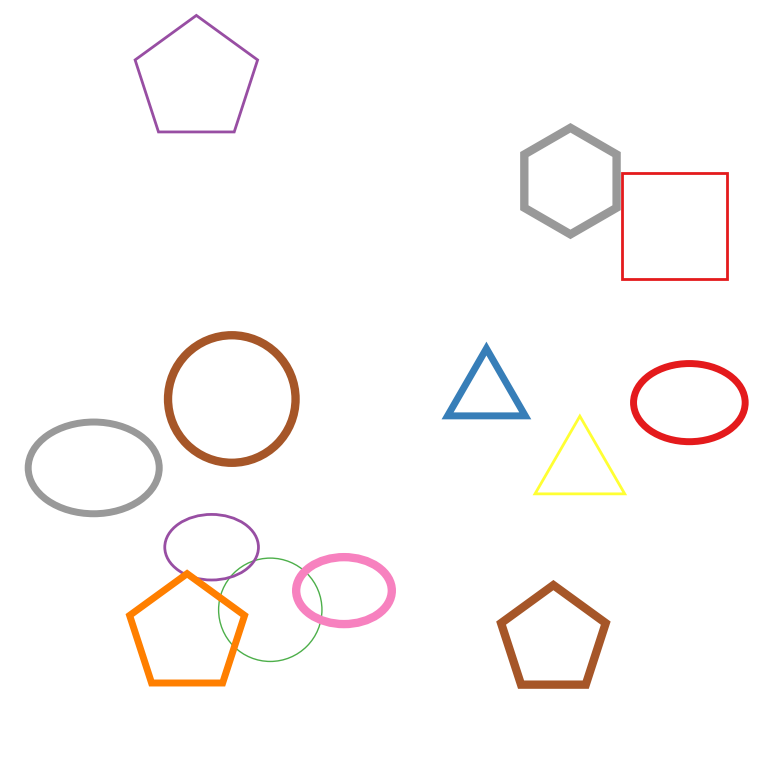[{"shape": "oval", "thickness": 2.5, "radius": 0.36, "center": [0.895, 0.477]}, {"shape": "square", "thickness": 1, "radius": 0.34, "center": [0.876, 0.707]}, {"shape": "triangle", "thickness": 2.5, "radius": 0.29, "center": [0.632, 0.489]}, {"shape": "circle", "thickness": 0.5, "radius": 0.34, "center": [0.351, 0.208]}, {"shape": "pentagon", "thickness": 1, "radius": 0.42, "center": [0.255, 0.896]}, {"shape": "oval", "thickness": 1, "radius": 0.3, "center": [0.275, 0.289]}, {"shape": "pentagon", "thickness": 2.5, "radius": 0.39, "center": [0.243, 0.176]}, {"shape": "triangle", "thickness": 1, "radius": 0.34, "center": [0.753, 0.392]}, {"shape": "circle", "thickness": 3, "radius": 0.41, "center": [0.301, 0.482]}, {"shape": "pentagon", "thickness": 3, "radius": 0.36, "center": [0.719, 0.169]}, {"shape": "oval", "thickness": 3, "radius": 0.31, "center": [0.447, 0.233]}, {"shape": "oval", "thickness": 2.5, "radius": 0.43, "center": [0.122, 0.392]}, {"shape": "hexagon", "thickness": 3, "radius": 0.35, "center": [0.741, 0.765]}]